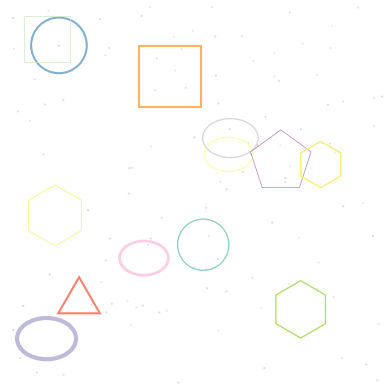[{"shape": "circle", "thickness": 1, "radius": 0.33, "center": [0.528, 0.364]}, {"shape": "oval", "thickness": 1, "radius": 0.32, "center": [0.594, 0.599]}, {"shape": "oval", "thickness": 3, "radius": 0.38, "center": [0.121, 0.12]}, {"shape": "triangle", "thickness": 1.5, "radius": 0.31, "center": [0.205, 0.217]}, {"shape": "circle", "thickness": 1.5, "radius": 0.36, "center": [0.153, 0.882]}, {"shape": "square", "thickness": 1.5, "radius": 0.4, "center": [0.441, 0.801]}, {"shape": "hexagon", "thickness": 1, "radius": 0.37, "center": [0.781, 0.196]}, {"shape": "oval", "thickness": 2, "radius": 0.32, "center": [0.374, 0.33]}, {"shape": "oval", "thickness": 1, "radius": 0.36, "center": [0.598, 0.641]}, {"shape": "pentagon", "thickness": 0.5, "radius": 0.41, "center": [0.729, 0.58]}, {"shape": "square", "thickness": 0.5, "radius": 0.3, "center": [0.122, 0.898]}, {"shape": "hexagon", "thickness": 1, "radius": 0.3, "center": [0.833, 0.573]}, {"shape": "hexagon", "thickness": 0.5, "radius": 0.4, "center": [0.143, 0.441]}]